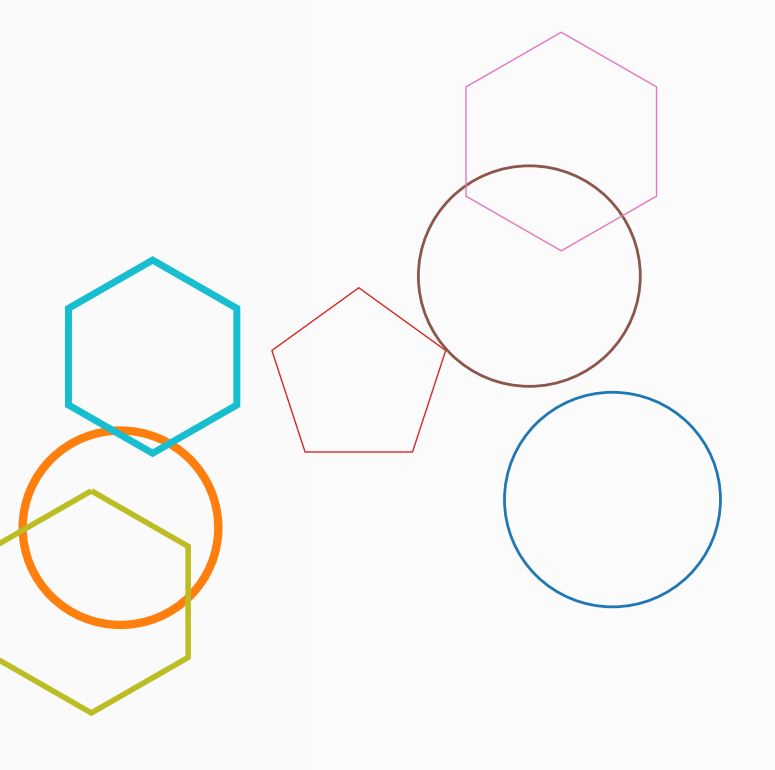[{"shape": "circle", "thickness": 1, "radius": 0.7, "center": [0.79, 0.351]}, {"shape": "circle", "thickness": 3, "radius": 0.63, "center": [0.155, 0.315]}, {"shape": "pentagon", "thickness": 0.5, "radius": 0.59, "center": [0.463, 0.508]}, {"shape": "circle", "thickness": 1, "radius": 0.72, "center": [0.683, 0.641]}, {"shape": "hexagon", "thickness": 0.5, "radius": 0.71, "center": [0.724, 0.816]}, {"shape": "hexagon", "thickness": 2, "radius": 0.72, "center": [0.118, 0.218]}, {"shape": "hexagon", "thickness": 2.5, "radius": 0.63, "center": [0.197, 0.537]}]